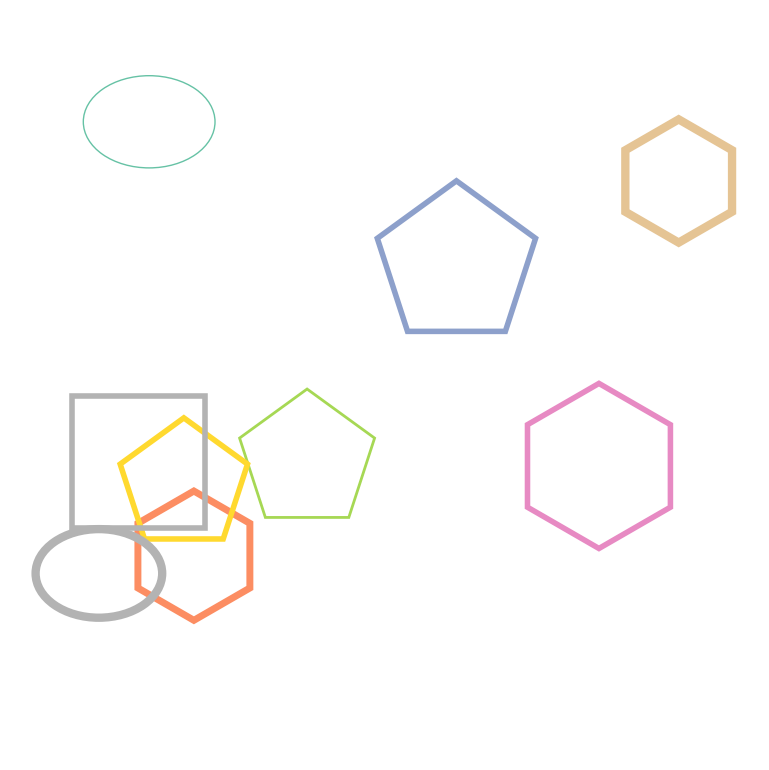[{"shape": "oval", "thickness": 0.5, "radius": 0.43, "center": [0.194, 0.842]}, {"shape": "hexagon", "thickness": 2.5, "radius": 0.42, "center": [0.252, 0.278]}, {"shape": "pentagon", "thickness": 2, "radius": 0.54, "center": [0.593, 0.657]}, {"shape": "hexagon", "thickness": 2, "radius": 0.54, "center": [0.778, 0.395]}, {"shape": "pentagon", "thickness": 1, "radius": 0.46, "center": [0.399, 0.403]}, {"shape": "pentagon", "thickness": 2, "radius": 0.43, "center": [0.239, 0.37]}, {"shape": "hexagon", "thickness": 3, "radius": 0.4, "center": [0.881, 0.765]}, {"shape": "oval", "thickness": 3, "radius": 0.41, "center": [0.128, 0.255]}, {"shape": "square", "thickness": 2, "radius": 0.43, "center": [0.18, 0.4]}]